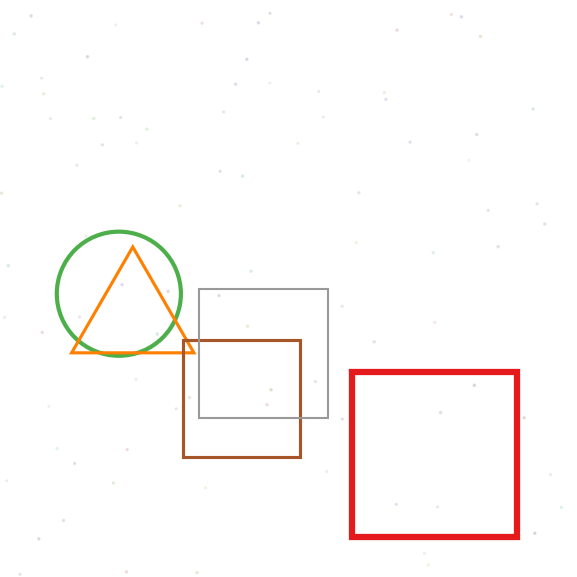[{"shape": "square", "thickness": 3, "radius": 0.71, "center": [0.753, 0.212]}, {"shape": "circle", "thickness": 2, "radius": 0.54, "center": [0.206, 0.491]}, {"shape": "triangle", "thickness": 1.5, "radius": 0.61, "center": [0.23, 0.449]}, {"shape": "square", "thickness": 1.5, "radius": 0.51, "center": [0.418, 0.31]}, {"shape": "square", "thickness": 1, "radius": 0.56, "center": [0.456, 0.387]}]